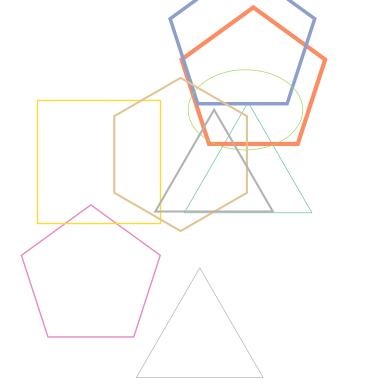[{"shape": "triangle", "thickness": 0.5, "radius": 0.96, "center": [0.644, 0.543]}, {"shape": "pentagon", "thickness": 3, "radius": 0.98, "center": [0.658, 0.785]}, {"shape": "pentagon", "thickness": 2.5, "radius": 0.99, "center": [0.63, 0.89]}, {"shape": "pentagon", "thickness": 1, "radius": 0.95, "center": [0.236, 0.278]}, {"shape": "oval", "thickness": 0.5, "radius": 0.74, "center": [0.638, 0.715]}, {"shape": "square", "thickness": 1, "radius": 0.8, "center": [0.257, 0.582]}, {"shape": "hexagon", "thickness": 1.5, "radius": 0.99, "center": [0.469, 0.599]}, {"shape": "triangle", "thickness": 1.5, "radius": 0.88, "center": [0.556, 0.539]}, {"shape": "triangle", "thickness": 0.5, "radius": 0.95, "center": [0.519, 0.114]}]